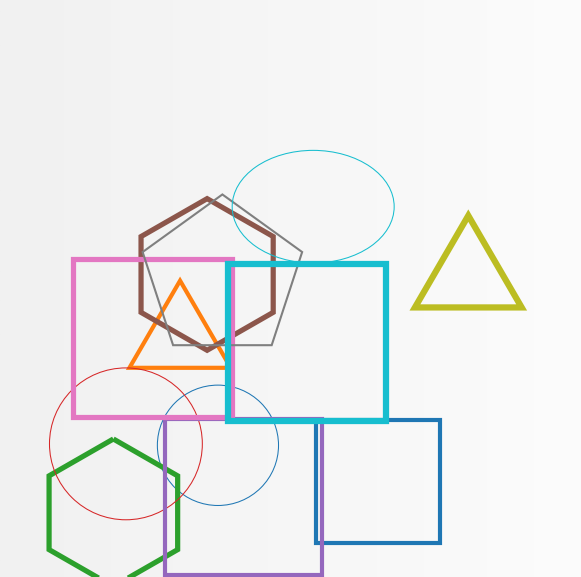[{"shape": "circle", "thickness": 0.5, "radius": 0.52, "center": [0.375, 0.228]}, {"shape": "square", "thickness": 2, "radius": 0.53, "center": [0.65, 0.166]}, {"shape": "triangle", "thickness": 2, "radius": 0.5, "center": [0.31, 0.413]}, {"shape": "hexagon", "thickness": 2.5, "radius": 0.64, "center": [0.195, 0.111]}, {"shape": "circle", "thickness": 0.5, "radius": 0.66, "center": [0.217, 0.231]}, {"shape": "square", "thickness": 2, "radius": 0.67, "center": [0.419, 0.139]}, {"shape": "hexagon", "thickness": 2.5, "radius": 0.66, "center": [0.356, 0.524]}, {"shape": "square", "thickness": 2.5, "radius": 0.68, "center": [0.262, 0.413]}, {"shape": "pentagon", "thickness": 1, "radius": 0.72, "center": [0.383, 0.518]}, {"shape": "triangle", "thickness": 3, "radius": 0.53, "center": [0.806, 0.52]}, {"shape": "oval", "thickness": 0.5, "radius": 0.7, "center": [0.539, 0.641]}, {"shape": "square", "thickness": 3, "radius": 0.68, "center": [0.528, 0.406]}]